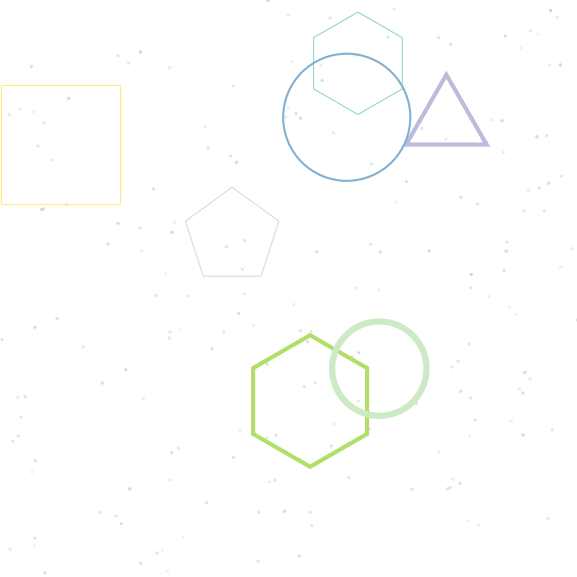[{"shape": "hexagon", "thickness": 0.5, "radius": 0.44, "center": [0.62, 0.89]}, {"shape": "triangle", "thickness": 2, "radius": 0.4, "center": [0.773, 0.789]}, {"shape": "circle", "thickness": 1, "radius": 0.55, "center": [0.6, 0.796]}, {"shape": "hexagon", "thickness": 2, "radius": 0.57, "center": [0.537, 0.305]}, {"shape": "pentagon", "thickness": 0.5, "radius": 0.43, "center": [0.402, 0.59]}, {"shape": "circle", "thickness": 3, "radius": 0.41, "center": [0.657, 0.361]}, {"shape": "square", "thickness": 0.5, "radius": 0.52, "center": [0.105, 0.749]}]